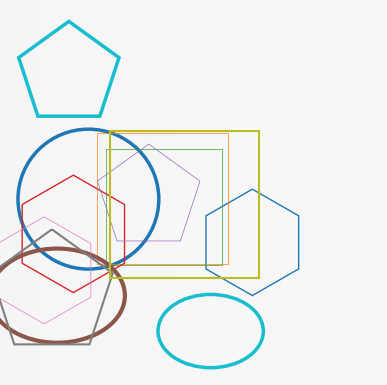[{"shape": "hexagon", "thickness": 1, "radius": 0.69, "center": [0.651, 0.37]}, {"shape": "circle", "thickness": 2.5, "radius": 0.91, "center": [0.228, 0.483]}, {"shape": "square", "thickness": 0.5, "radius": 0.85, "center": [0.419, 0.485]}, {"shape": "square", "thickness": 0.5, "radius": 0.75, "center": [0.423, 0.462]}, {"shape": "hexagon", "thickness": 1, "radius": 0.76, "center": [0.189, 0.393]}, {"shape": "pentagon", "thickness": 0.5, "radius": 0.7, "center": [0.384, 0.487]}, {"shape": "oval", "thickness": 3, "radius": 0.87, "center": [0.148, 0.232]}, {"shape": "hexagon", "thickness": 0.5, "radius": 0.7, "center": [0.114, 0.298]}, {"shape": "pentagon", "thickness": 1.5, "radius": 0.83, "center": [0.134, 0.239]}, {"shape": "square", "thickness": 1.5, "radius": 0.96, "center": [0.476, 0.469]}, {"shape": "pentagon", "thickness": 2.5, "radius": 0.68, "center": [0.178, 0.808]}, {"shape": "oval", "thickness": 2.5, "radius": 0.68, "center": [0.544, 0.14]}]